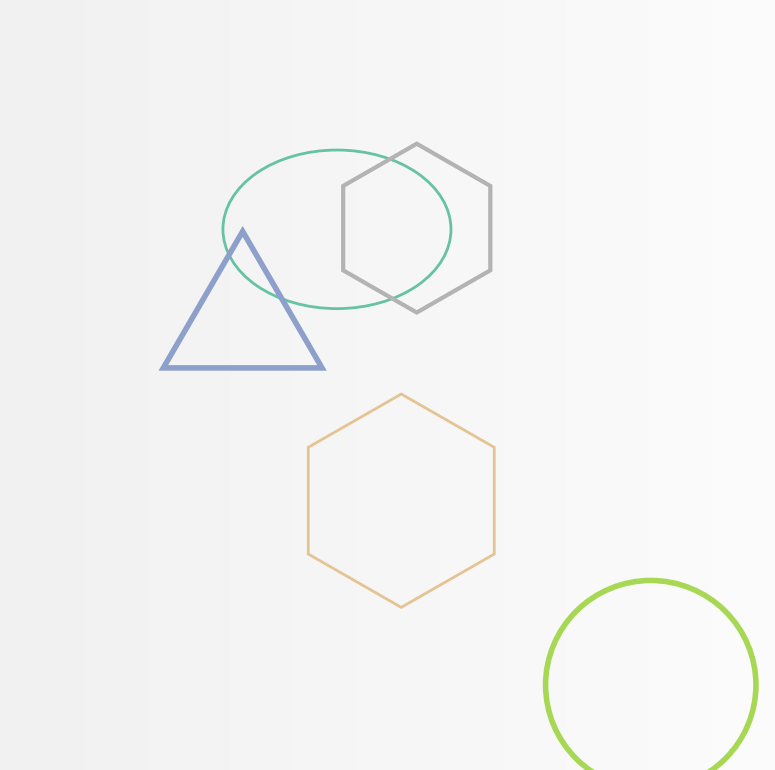[{"shape": "oval", "thickness": 1, "radius": 0.74, "center": [0.435, 0.702]}, {"shape": "triangle", "thickness": 2, "radius": 0.59, "center": [0.313, 0.581]}, {"shape": "circle", "thickness": 2, "radius": 0.68, "center": [0.84, 0.11]}, {"shape": "hexagon", "thickness": 1, "radius": 0.69, "center": [0.518, 0.35]}, {"shape": "hexagon", "thickness": 1.5, "radius": 0.55, "center": [0.538, 0.704]}]